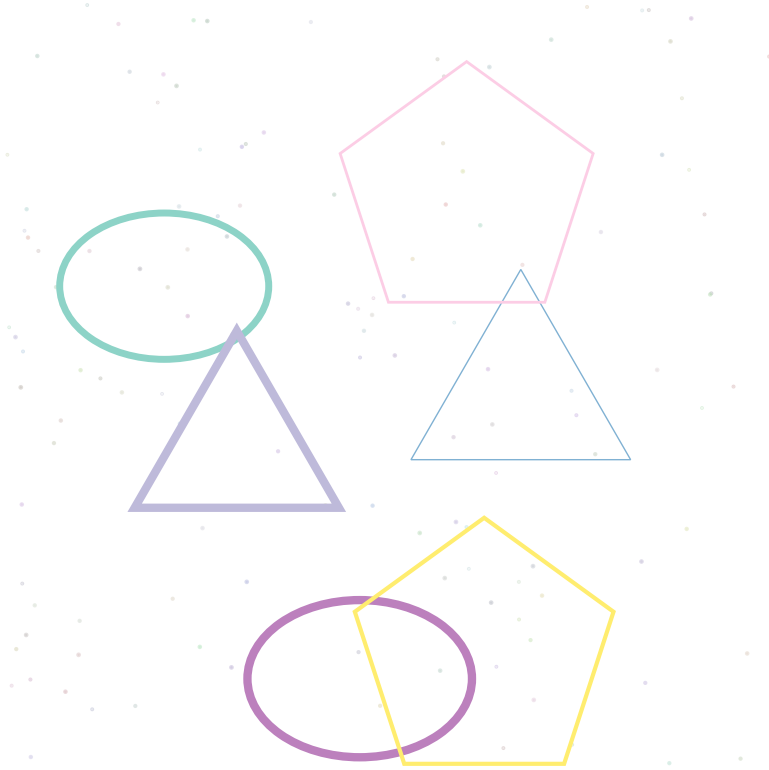[{"shape": "oval", "thickness": 2.5, "radius": 0.68, "center": [0.213, 0.628]}, {"shape": "triangle", "thickness": 3, "radius": 0.77, "center": [0.308, 0.417]}, {"shape": "triangle", "thickness": 0.5, "radius": 0.82, "center": [0.676, 0.485]}, {"shape": "pentagon", "thickness": 1, "radius": 0.86, "center": [0.606, 0.747]}, {"shape": "oval", "thickness": 3, "radius": 0.73, "center": [0.467, 0.119]}, {"shape": "pentagon", "thickness": 1.5, "radius": 0.88, "center": [0.629, 0.151]}]